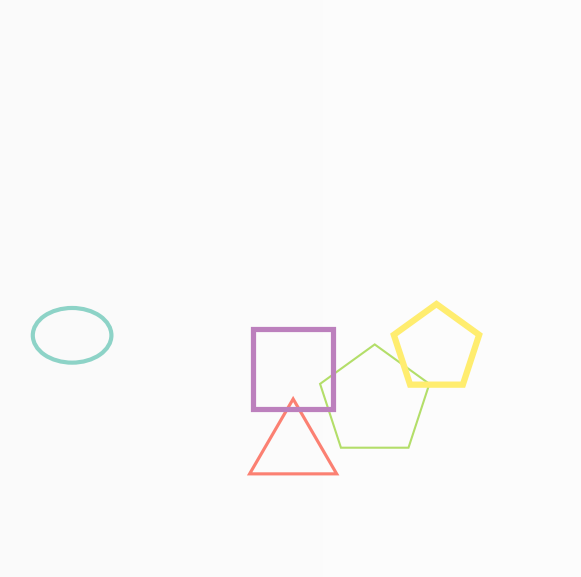[{"shape": "oval", "thickness": 2, "radius": 0.34, "center": [0.124, 0.419]}, {"shape": "triangle", "thickness": 1.5, "radius": 0.43, "center": [0.504, 0.222]}, {"shape": "pentagon", "thickness": 1, "radius": 0.49, "center": [0.645, 0.304]}, {"shape": "square", "thickness": 2.5, "radius": 0.34, "center": [0.504, 0.36]}, {"shape": "pentagon", "thickness": 3, "radius": 0.39, "center": [0.751, 0.395]}]